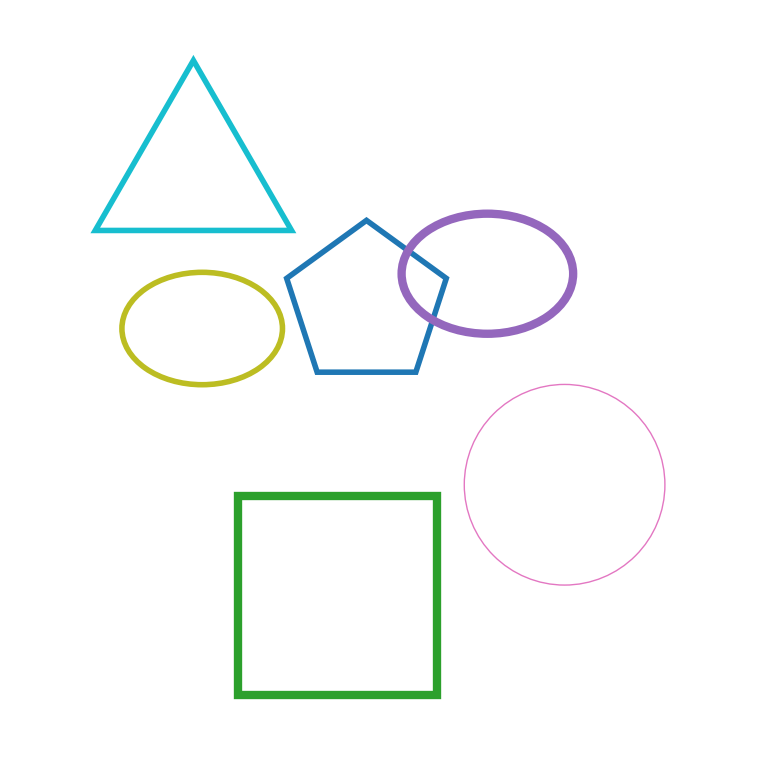[{"shape": "pentagon", "thickness": 2, "radius": 0.54, "center": [0.476, 0.605]}, {"shape": "square", "thickness": 3, "radius": 0.65, "center": [0.439, 0.226]}, {"shape": "oval", "thickness": 3, "radius": 0.56, "center": [0.633, 0.645]}, {"shape": "circle", "thickness": 0.5, "radius": 0.65, "center": [0.733, 0.37]}, {"shape": "oval", "thickness": 2, "radius": 0.52, "center": [0.263, 0.573]}, {"shape": "triangle", "thickness": 2, "radius": 0.74, "center": [0.251, 0.774]}]